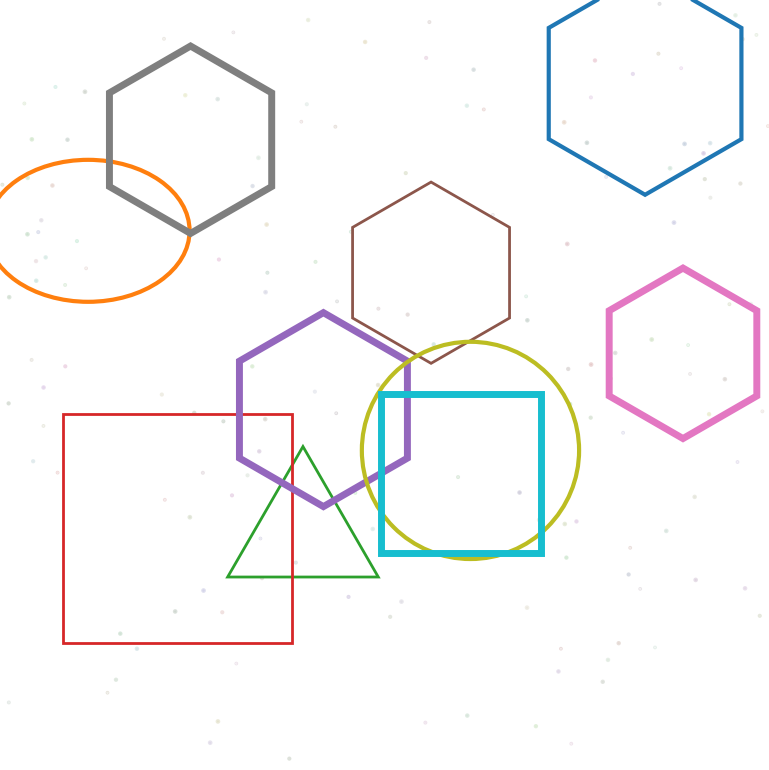[{"shape": "hexagon", "thickness": 1.5, "radius": 0.72, "center": [0.838, 0.892]}, {"shape": "oval", "thickness": 1.5, "radius": 0.66, "center": [0.115, 0.7]}, {"shape": "triangle", "thickness": 1, "radius": 0.56, "center": [0.393, 0.307]}, {"shape": "square", "thickness": 1, "radius": 0.74, "center": [0.23, 0.313]}, {"shape": "hexagon", "thickness": 2.5, "radius": 0.63, "center": [0.42, 0.468]}, {"shape": "hexagon", "thickness": 1, "radius": 0.59, "center": [0.56, 0.646]}, {"shape": "hexagon", "thickness": 2.5, "radius": 0.55, "center": [0.887, 0.541]}, {"shape": "hexagon", "thickness": 2.5, "radius": 0.61, "center": [0.247, 0.819]}, {"shape": "circle", "thickness": 1.5, "radius": 0.71, "center": [0.611, 0.415]}, {"shape": "square", "thickness": 2.5, "radius": 0.52, "center": [0.599, 0.385]}]